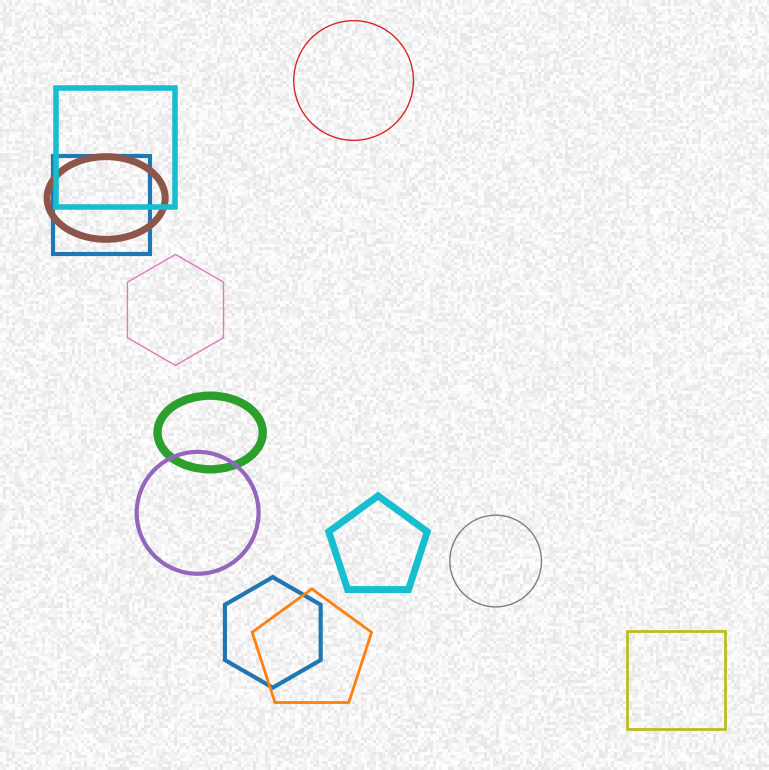[{"shape": "hexagon", "thickness": 1.5, "radius": 0.36, "center": [0.354, 0.179]}, {"shape": "square", "thickness": 1.5, "radius": 0.32, "center": [0.132, 0.734]}, {"shape": "pentagon", "thickness": 1, "radius": 0.41, "center": [0.405, 0.154]}, {"shape": "oval", "thickness": 3, "radius": 0.34, "center": [0.273, 0.438]}, {"shape": "circle", "thickness": 0.5, "radius": 0.39, "center": [0.459, 0.895]}, {"shape": "circle", "thickness": 1.5, "radius": 0.4, "center": [0.257, 0.334]}, {"shape": "oval", "thickness": 2.5, "radius": 0.38, "center": [0.138, 0.743]}, {"shape": "hexagon", "thickness": 0.5, "radius": 0.36, "center": [0.228, 0.598]}, {"shape": "circle", "thickness": 0.5, "radius": 0.3, "center": [0.644, 0.271]}, {"shape": "square", "thickness": 1, "radius": 0.32, "center": [0.878, 0.117]}, {"shape": "square", "thickness": 2, "radius": 0.39, "center": [0.15, 0.808]}, {"shape": "pentagon", "thickness": 2.5, "radius": 0.34, "center": [0.491, 0.289]}]